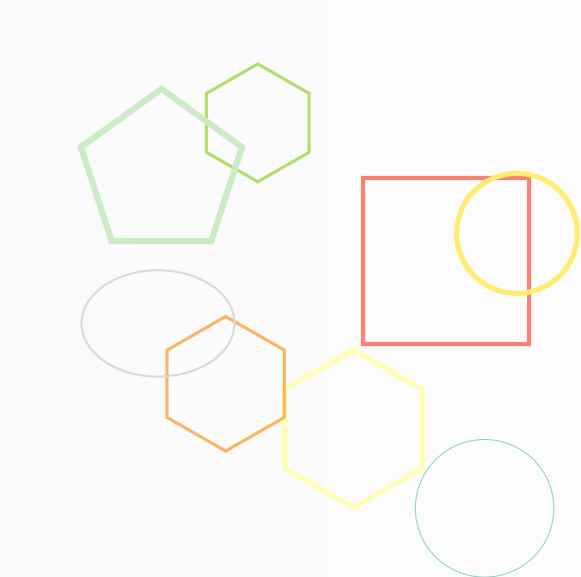[{"shape": "circle", "thickness": 0.5, "radius": 0.6, "center": [0.834, 0.119]}, {"shape": "hexagon", "thickness": 2.5, "radius": 0.68, "center": [0.608, 0.257]}, {"shape": "square", "thickness": 2, "radius": 0.72, "center": [0.767, 0.547]}, {"shape": "hexagon", "thickness": 1.5, "radius": 0.58, "center": [0.388, 0.335]}, {"shape": "hexagon", "thickness": 1.5, "radius": 0.51, "center": [0.443, 0.786]}, {"shape": "oval", "thickness": 1, "radius": 0.66, "center": [0.272, 0.439]}, {"shape": "pentagon", "thickness": 3, "radius": 0.73, "center": [0.278, 0.699]}, {"shape": "circle", "thickness": 2.5, "radius": 0.52, "center": [0.889, 0.595]}]